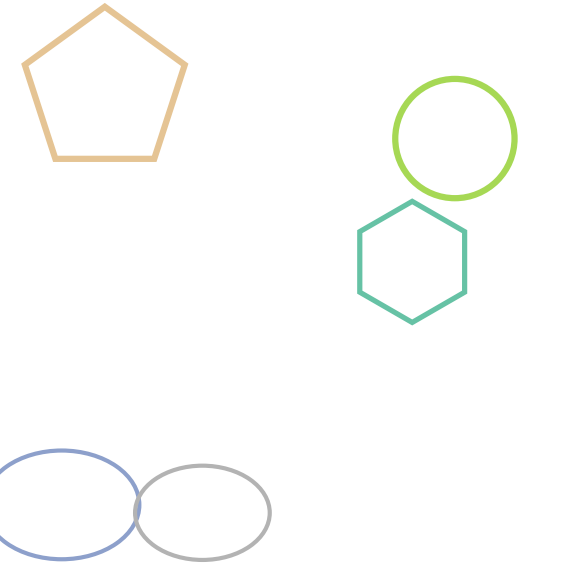[{"shape": "hexagon", "thickness": 2.5, "radius": 0.52, "center": [0.714, 0.546]}, {"shape": "oval", "thickness": 2, "radius": 0.67, "center": [0.107, 0.125]}, {"shape": "circle", "thickness": 3, "radius": 0.52, "center": [0.788, 0.759]}, {"shape": "pentagon", "thickness": 3, "radius": 0.73, "center": [0.181, 0.842]}, {"shape": "oval", "thickness": 2, "radius": 0.58, "center": [0.35, 0.111]}]